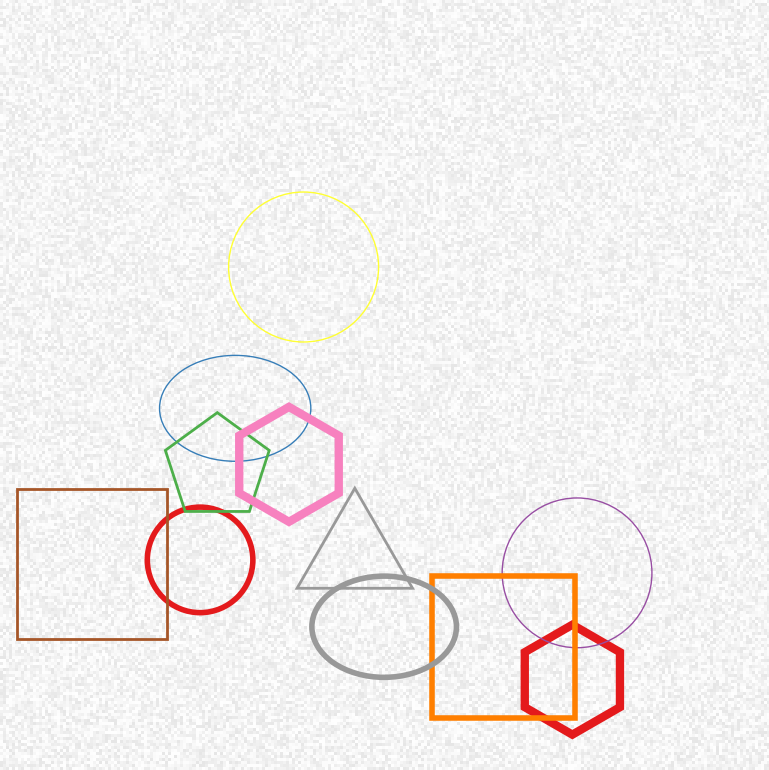[{"shape": "circle", "thickness": 2, "radius": 0.34, "center": [0.26, 0.273]}, {"shape": "hexagon", "thickness": 3, "radius": 0.36, "center": [0.743, 0.117]}, {"shape": "oval", "thickness": 0.5, "radius": 0.49, "center": [0.305, 0.47]}, {"shape": "pentagon", "thickness": 1, "radius": 0.35, "center": [0.282, 0.393]}, {"shape": "circle", "thickness": 0.5, "radius": 0.49, "center": [0.749, 0.256]}, {"shape": "square", "thickness": 2, "radius": 0.46, "center": [0.654, 0.16]}, {"shape": "circle", "thickness": 0.5, "radius": 0.49, "center": [0.394, 0.653]}, {"shape": "square", "thickness": 1, "radius": 0.49, "center": [0.119, 0.267]}, {"shape": "hexagon", "thickness": 3, "radius": 0.37, "center": [0.375, 0.397]}, {"shape": "oval", "thickness": 2, "radius": 0.47, "center": [0.499, 0.186]}, {"shape": "triangle", "thickness": 1, "radius": 0.43, "center": [0.461, 0.279]}]